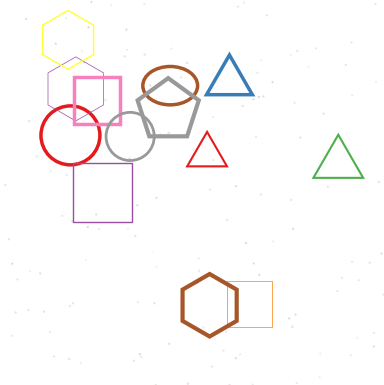[{"shape": "circle", "thickness": 2.5, "radius": 0.38, "center": [0.183, 0.648]}, {"shape": "triangle", "thickness": 1.5, "radius": 0.3, "center": [0.538, 0.598]}, {"shape": "triangle", "thickness": 2.5, "radius": 0.34, "center": [0.596, 0.788]}, {"shape": "triangle", "thickness": 1.5, "radius": 0.37, "center": [0.879, 0.575]}, {"shape": "hexagon", "thickness": 0.5, "radius": 0.42, "center": [0.197, 0.769]}, {"shape": "square", "thickness": 1, "radius": 0.38, "center": [0.265, 0.5]}, {"shape": "square", "thickness": 0.5, "radius": 0.29, "center": [0.648, 0.21]}, {"shape": "hexagon", "thickness": 1, "radius": 0.38, "center": [0.177, 0.896]}, {"shape": "oval", "thickness": 2.5, "radius": 0.36, "center": [0.442, 0.777]}, {"shape": "hexagon", "thickness": 3, "radius": 0.41, "center": [0.544, 0.207]}, {"shape": "square", "thickness": 2.5, "radius": 0.3, "center": [0.252, 0.739]}, {"shape": "pentagon", "thickness": 3, "radius": 0.42, "center": [0.437, 0.714]}, {"shape": "circle", "thickness": 2, "radius": 0.31, "center": [0.338, 0.646]}]